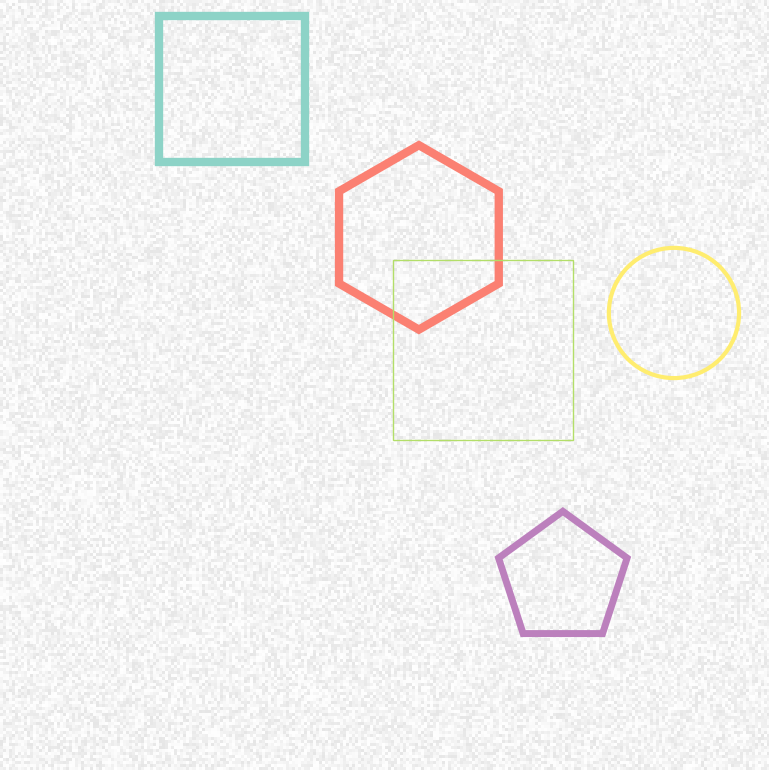[{"shape": "square", "thickness": 3, "radius": 0.47, "center": [0.302, 0.885]}, {"shape": "hexagon", "thickness": 3, "radius": 0.6, "center": [0.544, 0.692]}, {"shape": "square", "thickness": 0.5, "radius": 0.58, "center": [0.627, 0.545]}, {"shape": "pentagon", "thickness": 2.5, "radius": 0.44, "center": [0.731, 0.248]}, {"shape": "circle", "thickness": 1.5, "radius": 0.42, "center": [0.875, 0.594]}]